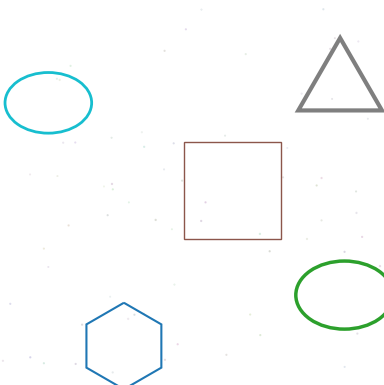[{"shape": "hexagon", "thickness": 1.5, "radius": 0.56, "center": [0.322, 0.101]}, {"shape": "oval", "thickness": 2.5, "radius": 0.63, "center": [0.895, 0.234]}, {"shape": "square", "thickness": 1, "radius": 0.63, "center": [0.605, 0.504]}, {"shape": "triangle", "thickness": 3, "radius": 0.63, "center": [0.883, 0.776]}, {"shape": "oval", "thickness": 2, "radius": 0.56, "center": [0.126, 0.733]}]